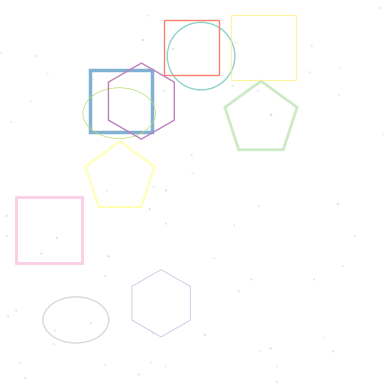[{"shape": "circle", "thickness": 1, "radius": 0.44, "center": [0.522, 0.854]}, {"shape": "pentagon", "thickness": 1.5, "radius": 0.47, "center": [0.312, 0.538]}, {"shape": "hexagon", "thickness": 0.5, "radius": 0.44, "center": [0.418, 0.212]}, {"shape": "square", "thickness": 1, "radius": 0.36, "center": [0.497, 0.877]}, {"shape": "square", "thickness": 2.5, "radius": 0.4, "center": [0.313, 0.737]}, {"shape": "oval", "thickness": 0.5, "radius": 0.47, "center": [0.31, 0.706]}, {"shape": "square", "thickness": 2, "radius": 0.43, "center": [0.127, 0.404]}, {"shape": "oval", "thickness": 1, "radius": 0.43, "center": [0.197, 0.169]}, {"shape": "hexagon", "thickness": 1, "radius": 0.49, "center": [0.367, 0.737]}, {"shape": "pentagon", "thickness": 2, "radius": 0.49, "center": [0.678, 0.691]}, {"shape": "square", "thickness": 0.5, "radius": 0.42, "center": [0.685, 0.877]}]